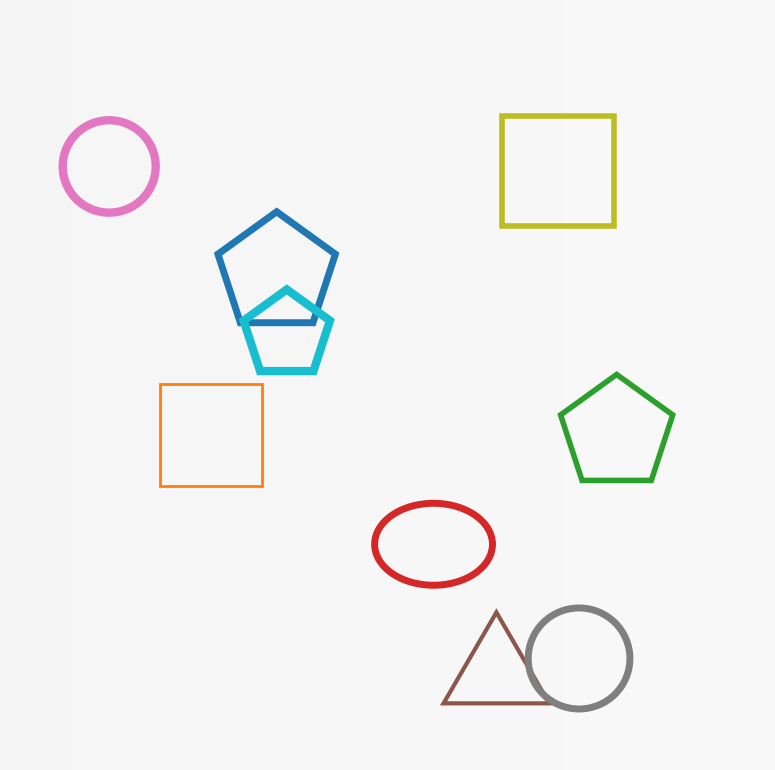[{"shape": "pentagon", "thickness": 2.5, "radius": 0.4, "center": [0.357, 0.645]}, {"shape": "square", "thickness": 1, "radius": 0.33, "center": [0.272, 0.435]}, {"shape": "pentagon", "thickness": 2, "radius": 0.38, "center": [0.796, 0.438]}, {"shape": "oval", "thickness": 2.5, "radius": 0.38, "center": [0.559, 0.293]}, {"shape": "triangle", "thickness": 1.5, "radius": 0.39, "center": [0.641, 0.126]}, {"shape": "circle", "thickness": 3, "radius": 0.3, "center": [0.141, 0.784]}, {"shape": "circle", "thickness": 2.5, "radius": 0.33, "center": [0.747, 0.145]}, {"shape": "square", "thickness": 2, "radius": 0.36, "center": [0.72, 0.778]}, {"shape": "pentagon", "thickness": 3, "radius": 0.29, "center": [0.37, 0.565]}]